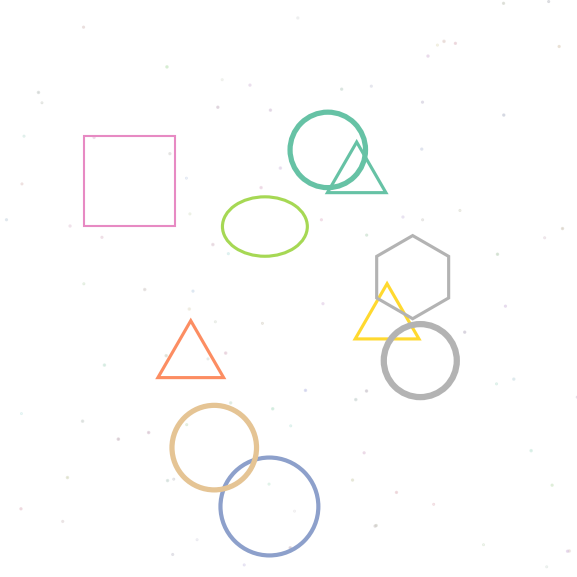[{"shape": "triangle", "thickness": 1.5, "radius": 0.29, "center": [0.618, 0.695]}, {"shape": "circle", "thickness": 2.5, "radius": 0.33, "center": [0.568, 0.74]}, {"shape": "triangle", "thickness": 1.5, "radius": 0.33, "center": [0.33, 0.378]}, {"shape": "circle", "thickness": 2, "radius": 0.42, "center": [0.467, 0.122]}, {"shape": "square", "thickness": 1, "radius": 0.39, "center": [0.225, 0.686]}, {"shape": "oval", "thickness": 1.5, "radius": 0.37, "center": [0.459, 0.607]}, {"shape": "triangle", "thickness": 1.5, "radius": 0.32, "center": [0.67, 0.444]}, {"shape": "circle", "thickness": 2.5, "radius": 0.37, "center": [0.371, 0.224]}, {"shape": "circle", "thickness": 3, "radius": 0.32, "center": [0.728, 0.375]}, {"shape": "hexagon", "thickness": 1.5, "radius": 0.36, "center": [0.715, 0.519]}]